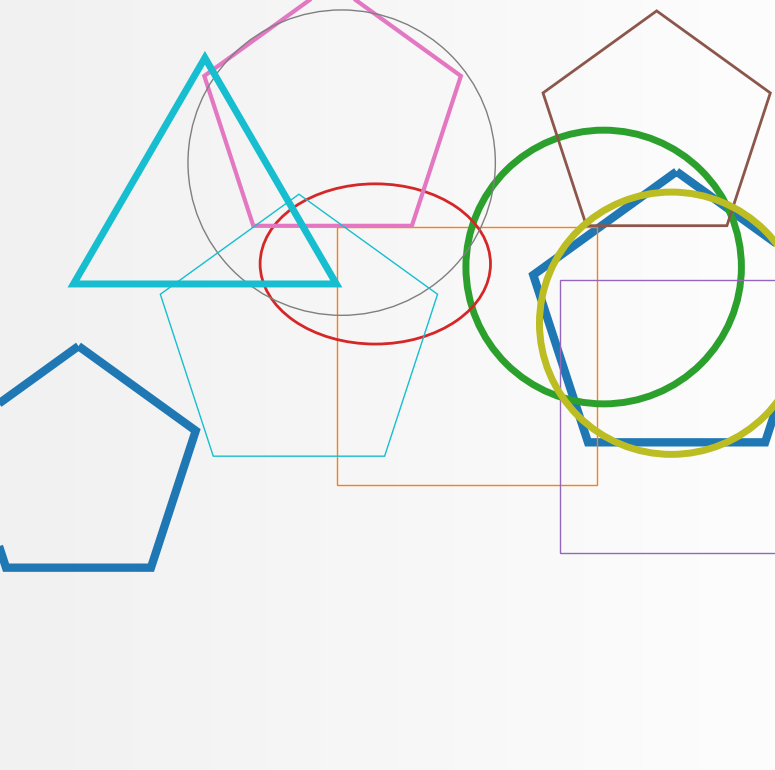[{"shape": "pentagon", "thickness": 3, "radius": 0.97, "center": [0.873, 0.583]}, {"shape": "pentagon", "thickness": 3, "radius": 0.8, "center": [0.101, 0.391]}, {"shape": "square", "thickness": 0.5, "radius": 0.84, "center": [0.602, 0.538]}, {"shape": "circle", "thickness": 2.5, "radius": 0.89, "center": [0.779, 0.653]}, {"shape": "oval", "thickness": 1, "radius": 0.74, "center": [0.484, 0.657]}, {"shape": "square", "thickness": 0.5, "radius": 0.89, "center": [0.9, 0.459]}, {"shape": "pentagon", "thickness": 1, "radius": 0.77, "center": [0.847, 0.832]}, {"shape": "pentagon", "thickness": 1.5, "radius": 0.87, "center": [0.429, 0.848]}, {"shape": "circle", "thickness": 0.5, "radius": 0.99, "center": [0.441, 0.789]}, {"shape": "circle", "thickness": 2.5, "radius": 0.85, "center": [0.866, 0.58]}, {"shape": "triangle", "thickness": 2.5, "radius": 0.98, "center": [0.264, 0.729]}, {"shape": "pentagon", "thickness": 0.5, "radius": 0.94, "center": [0.386, 0.56]}]